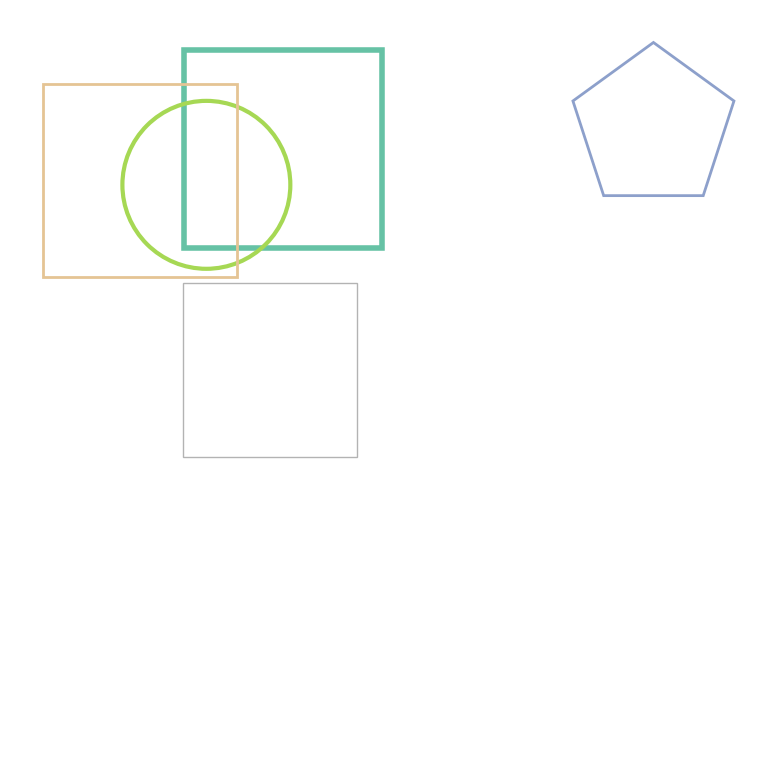[{"shape": "square", "thickness": 2, "radius": 0.64, "center": [0.368, 0.806]}, {"shape": "pentagon", "thickness": 1, "radius": 0.55, "center": [0.849, 0.835]}, {"shape": "circle", "thickness": 1.5, "radius": 0.55, "center": [0.268, 0.76]}, {"shape": "square", "thickness": 1, "radius": 0.63, "center": [0.182, 0.766]}, {"shape": "square", "thickness": 0.5, "radius": 0.56, "center": [0.351, 0.519]}]